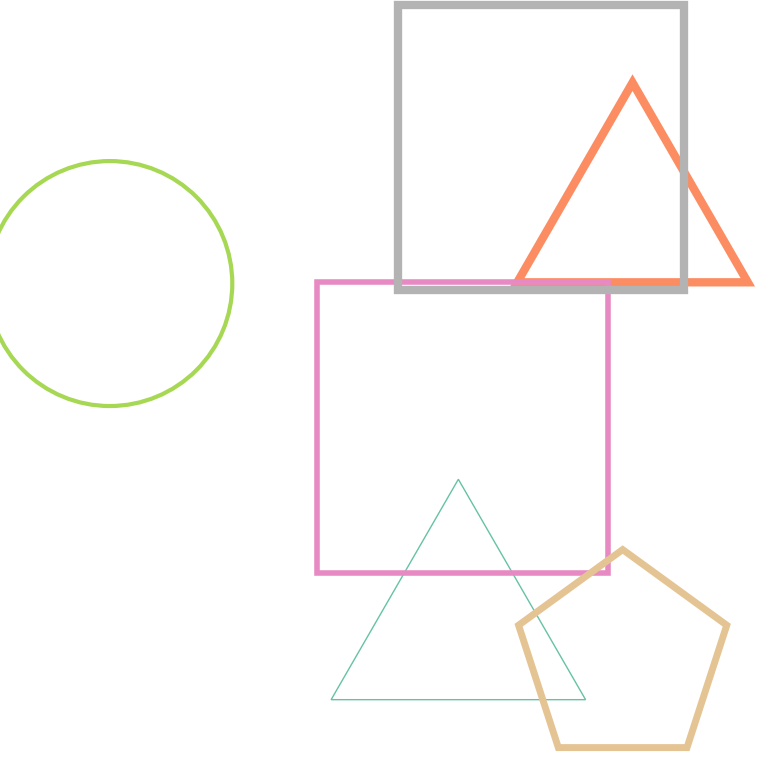[{"shape": "triangle", "thickness": 0.5, "radius": 0.95, "center": [0.595, 0.187]}, {"shape": "triangle", "thickness": 3, "radius": 0.86, "center": [0.821, 0.72]}, {"shape": "square", "thickness": 2, "radius": 0.94, "center": [0.601, 0.445]}, {"shape": "circle", "thickness": 1.5, "radius": 0.8, "center": [0.143, 0.632]}, {"shape": "pentagon", "thickness": 2.5, "radius": 0.71, "center": [0.809, 0.144]}, {"shape": "square", "thickness": 3, "radius": 0.93, "center": [0.703, 0.808]}]